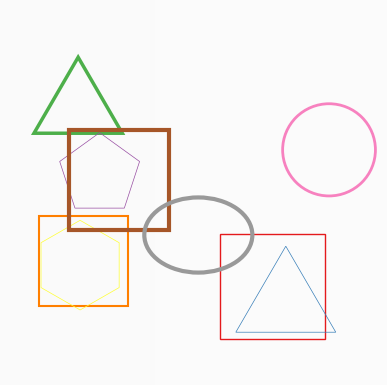[{"shape": "square", "thickness": 1, "radius": 0.68, "center": [0.703, 0.257]}, {"shape": "triangle", "thickness": 0.5, "radius": 0.74, "center": [0.738, 0.212]}, {"shape": "triangle", "thickness": 2.5, "radius": 0.66, "center": [0.202, 0.72]}, {"shape": "pentagon", "thickness": 0.5, "radius": 0.54, "center": [0.257, 0.547]}, {"shape": "square", "thickness": 1.5, "radius": 0.58, "center": [0.216, 0.322]}, {"shape": "hexagon", "thickness": 0.5, "radius": 0.58, "center": [0.207, 0.311]}, {"shape": "square", "thickness": 3, "radius": 0.65, "center": [0.307, 0.532]}, {"shape": "circle", "thickness": 2, "radius": 0.6, "center": [0.849, 0.611]}, {"shape": "oval", "thickness": 3, "radius": 0.7, "center": [0.512, 0.39]}]